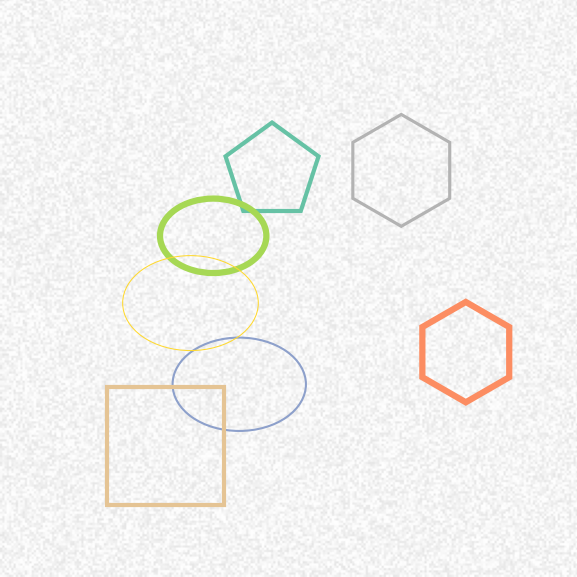[{"shape": "pentagon", "thickness": 2, "radius": 0.42, "center": [0.471, 0.702]}, {"shape": "hexagon", "thickness": 3, "radius": 0.43, "center": [0.807, 0.389]}, {"shape": "oval", "thickness": 1, "radius": 0.58, "center": [0.414, 0.334]}, {"shape": "oval", "thickness": 3, "radius": 0.46, "center": [0.369, 0.591]}, {"shape": "oval", "thickness": 0.5, "radius": 0.59, "center": [0.33, 0.474]}, {"shape": "square", "thickness": 2, "radius": 0.51, "center": [0.286, 0.227]}, {"shape": "hexagon", "thickness": 1.5, "radius": 0.48, "center": [0.695, 0.704]}]